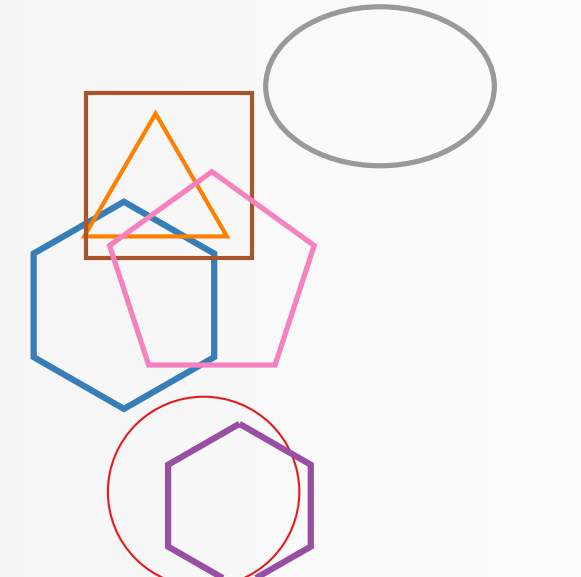[{"shape": "circle", "thickness": 1, "radius": 0.82, "center": [0.35, 0.147]}, {"shape": "hexagon", "thickness": 3, "radius": 0.9, "center": [0.213, 0.47]}, {"shape": "hexagon", "thickness": 3, "radius": 0.71, "center": [0.412, 0.124]}, {"shape": "triangle", "thickness": 2, "radius": 0.71, "center": [0.268, 0.661]}, {"shape": "square", "thickness": 2, "radius": 0.71, "center": [0.291, 0.695]}, {"shape": "pentagon", "thickness": 2.5, "radius": 0.93, "center": [0.365, 0.517]}, {"shape": "oval", "thickness": 2.5, "radius": 0.98, "center": [0.654, 0.85]}]